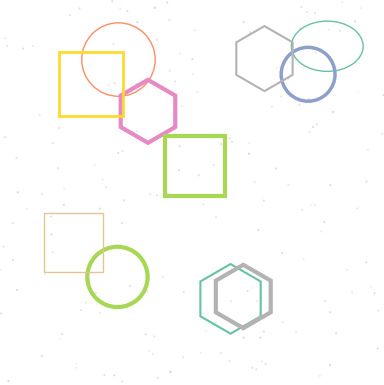[{"shape": "oval", "thickness": 1, "radius": 0.47, "center": [0.85, 0.88]}, {"shape": "hexagon", "thickness": 1.5, "radius": 0.45, "center": [0.599, 0.224]}, {"shape": "circle", "thickness": 1, "radius": 0.48, "center": [0.308, 0.845]}, {"shape": "circle", "thickness": 2.5, "radius": 0.35, "center": [0.8, 0.807]}, {"shape": "hexagon", "thickness": 3, "radius": 0.41, "center": [0.384, 0.711]}, {"shape": "square", "thickness": 3, "radius": 0.39, "center": [0.507, 0.569]}, {"shape": "circle", "thickness": 3, "radius": 0.39, "center": [0.305, 0.281]}, {"shape": "square", "thickness": 2, "radius": 0.42, "center": [0.235, 0.783]}, {"shape": "square", "thickness": 1, "radius": 0.39, "center": [0.191, 0.371]}, {"shape": "hexagon", "thickness": 3, "radius": 0.41, "center": [0.632, 0.23]}, {"shape": "hexagon", "thickness": 1.5, "radius": 0.42, "center": [0.687, 0.848]}]